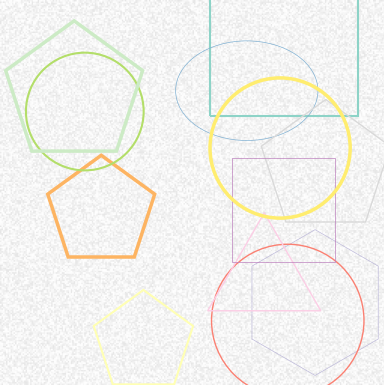[{"shape": "square", "thickness": 1.5, "radius": 0.96, "center": [0.738, 0.892]}, {"shape": "pentagon", "thickness": 1.5, "radius": 0.68, "center": [0.373, 0.111]}, {"shape": "hexagon", "thickness": 0.5, "radius": 0.95, "center": [0.818, 0.214]}, {"shape": "circle", "thickness": 1, "radius": 0.99, "center": [0.747, 0.168]}, {"shape": "oval", "thickness": 0.5, "radius": 0.92, "center": [0.641, 0.764]}, {"shape": "pentagon", "thickness": 2.5, "radius": 0.73, "center": [0.263, 0.451]}, {"shape": "circle", "thickness": 1.5, "radius": 0.76, "center": [0.22, 0.71]}, {"shape": "triangle", "thickness": 1, "radius": 0.85, "center": [0.686, 0.278]}, {"shape": "pentagon", "thickness": 1, "radius": 0.88, "center": [0.846, 0.566]}, {"shape": "square", "thickness": 0.5, "radius": 0.67, "center": [0.736, 0.454]}, {"shape": "pentagon", "thickness": 2.5, "radius": 0.94, "center": [0.193, 0.759]}, {"shape": "circle", "thickness": 2.5, "radius": 0.91, "center": [0.728, 0.616]}]